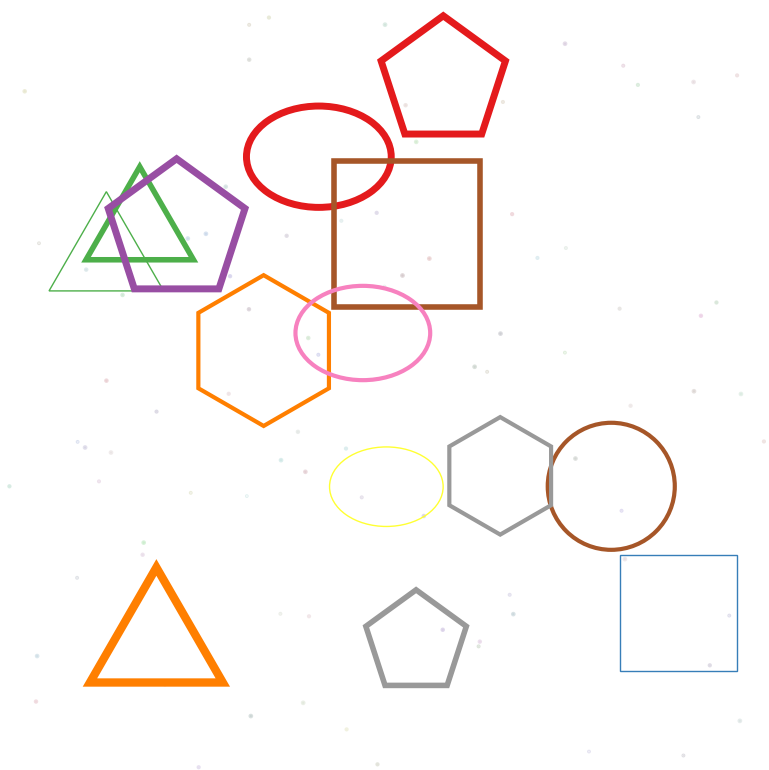[{"shape": "oval", "thickness": 2.5, "radius": 0.47, "center": [0.414, 0.796]}, {"shape": "pentagon", "thickness": 2.5, "radius": 0.42, "center": [0.576, 0.895]}, {"shape": "square", "thickness": 0.5, "radius": 0.38, "center": [0.881, 0.204]}, {"shape": "triangle", "thickness": 2, "radius": 0.4, "center": [0.181, 0.703]}, {"shape": "triangle", "thickness": 0.5, "radius": 0.43, "center": [0.138, 0.665]}, {"shape": "pentagon", "thickness": 2.5, "radius": 0.47, "center": [0.229, 0.7]}, {"shape": "hexagon", "thickness": 1.5, "radius": 0.49, "center": [0.342, 0.545]}, {"shape": "triangle", "thickness": 3, "radius": 0.5, "center": [0.203, 0.163]}, {"shape": "oval", "thickness": 0.5, "radius": 0.37, "center": [0.502, 0.368]}, {"shape": "circle", "thickness": 1.5, "radius": 0.41, "center": [0.794, 0.368]}, {"shape": "square", "thickness": 2, "radius": 0.47, "center": [0.529, 0.696]}, {"shape": "oval", "thickness": 1.5, "radius": 0.44, "center": [0.471, 0.568]}, {"shape": "hexagon", "thickness": 1.5, "radius": 0.38, "center": [0.65, 0.382]}, {"shape": "pentagon", "thickness": 2, "radius": 0.34, "center": [0.54, 0.165]}]